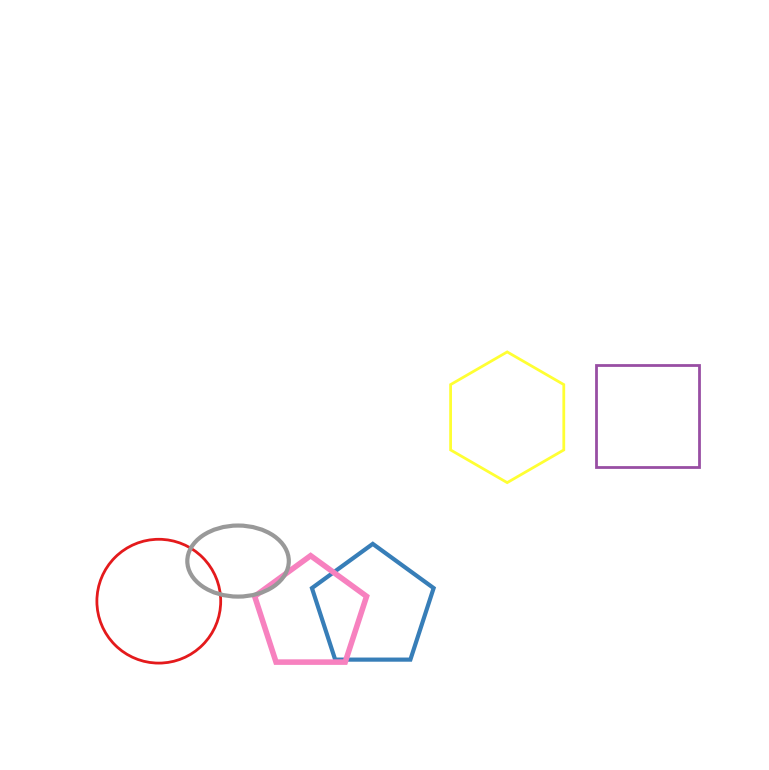[{"shape": "circle", "thickness": 1, "radius": 0.4, "center": [0.206, 0.219]}, {"shape": "pentagon", "thickness": 1.5, "radius": 0.42, "center": [0.484, 0.211]}, {"shape": "square", "thickness": 1, "radius": 0.33, "center": [0.841, 0.46]}, {"shape": "hexagon", "thickness": 1, "radius": 0.42, "center": [0.659, 0.458]}, {"shape": "pentagon", "thickness": 2, "radius": 0.38, "center": [0.403, 0.202]}, {"shape": "oval", "thickness": 1.5, "radius": 0.33, "center": [0.309, 0.271]}]